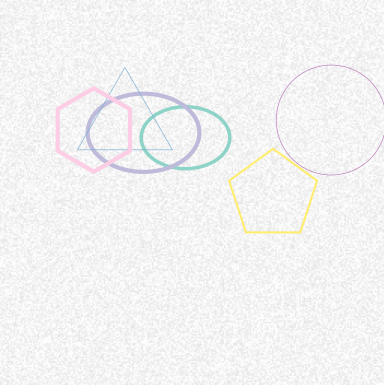[{"shape": "oval", "thickness": 2.5, "radius": 0.58, "center": [0.482, 0.642]}, {"shape": "oval", "thickness": 3, "radius": 0.73, "center": [0.373, 0.655]}, {"shape": "triangle", "thickness": 0.5, "radius": 0.71, "center": [0.324, 0.682]}, {"shape": "hexagon", "thickness": 3, "radius": 0.54, "center": [0.244, 0.662]}, {"shape": "circle", "thickness": 0.5, "radius": 0.71, "center": [0.86, 0.688]}, {"shape": "pentagon", "thickness": 1.5, "radius": 0.6, "center": [0.709, 0.493]}]